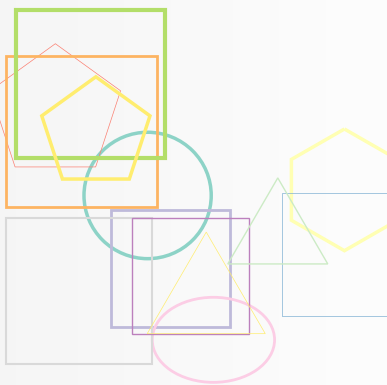[{"shape": "circle", "thickness": 2.5, "radius": 0.82, "center": [0.381, 0.492]}, {"shape": "hexagon", "thickness": 2.5, "radius": 0.79, "center": [0.889, 0.507]}, {"shape": "square", "thickness": 2, "radius": 0.76, "center": [0.44, 0.302]}, {"shape": "pentagon", "thickness": 0.5, "radius": 0.88, "center": [0.143, 0.71]}, {"shape": "square", "thickness": 0.5, "radius": 0.8, "center": [0.887, 0.339]}, {"shape": "square", "thickness": 2, "radius": 0.98, "center": [0.21, 0.659]}, {"shape": "square", "thickness": 3, "radius": 0.96, "center": [0.233, 0.781]}, {"shape": "oval", "thickness": 2, "radius": 0.79, "center": [0.551, 0.117]}, {"shape": "square", "thickness": 1.5, "radius": 0.95, "center": [0.204, 0.244]}, {"shape": "square", "thickness": 1, "radius": 0.75, "center": [0.492, 0.284]}, {"shape": "triangle", "thickness": 1, "radius": 0.74, "center": [0.717, 0.389]}, {"shape": "triangle", "thickness": 0.5, "radius": 0.88, "center": [0.532, 0.221]}, {"shape": "pentagon", "thickness": 2.5, "radius": 0.73, "center": [0.247, 0.654]}]